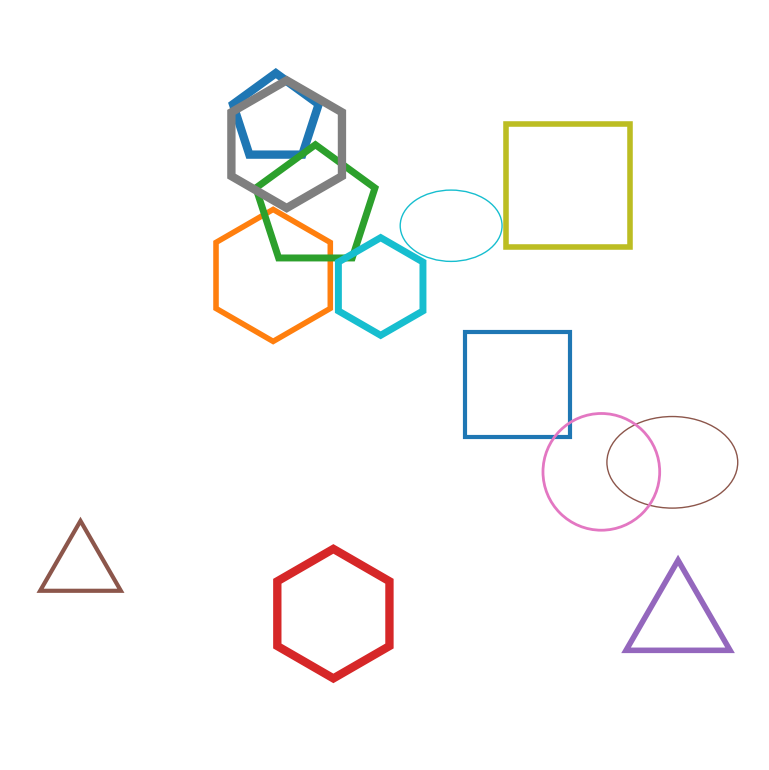[{"shape": "square", "thickness": 1.5, "radius": 0.34, "center": [0.672, 0.501]}, {"shape": "pentagon", "thickness": 3, "radius": 0.29, "center": [0.358, 0.847]}, {"shape": "hexagon", "thickness": 2, "radius": 0.43, "center": [0.355, 0.642]}, {"shape": "pentagon", "thickness": 2.5, "radius": 0.41, "center": [0.41, 0.731]}, {"shape": "hexagon", "thickness": 3, "radius": 0.42, "center": [0.433, 0.203]}, {"shape": "triangle", "thickness": 2, "radius": 0.39, "center": [0.881, 0.194]}, {"shape": "triangle", "thickness": 1.5, "radius": 0.3, "center": [0.105, 0.263]}, {"shape": "oval", "thickness": 0.5, "radius": 0.42, "center": [0.873, 0.4]}, {"shape": "circle", "thickness": 1, "radius": 0.38, "center": [0.781, 0.387]}, {"shape": "hexagon", "thickness": 3, "radius": 0.41, "center": [0.372, 0.813]}, {"shape": "square", "thickness": 2, "radius": 0.4, "center": [0.738, 0.759]}, {"shape": "oval", "thickness": 0.5, "radius": 0.33, "center": [0.586, 0.707]}, {"shape": "hexagon", "thickness": 2.5, "radius": 0.32, "center": [0.494, 0.628]}]